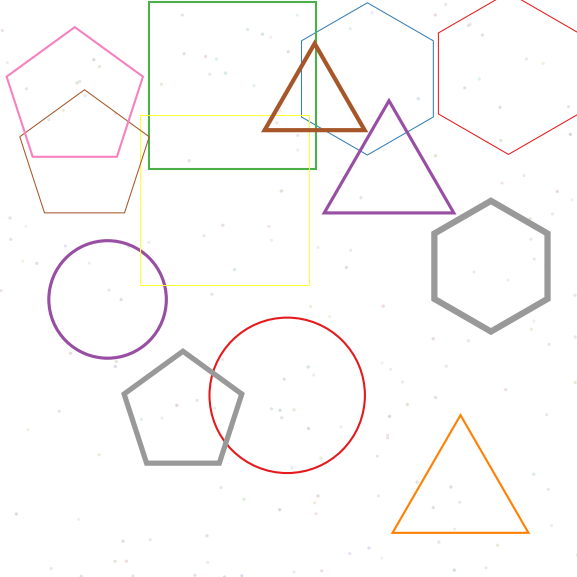[{"shape": "hexagon", "thickness": 0.5, "radius": 0.7, "center": [0.881, 0.872]}, {"shape": "circle", "thickness": 1, "radius": 0.67, "center": [0.497, 0.315]}, {"shape": "hexagon", "thickness": 0.5, "radius": 0.66, "center": [0.636, 0.863]}, {"shape": "square", "thickness": 1, "radius": 0.72, "center": [0.402, 0.852]}, {"shape": "triangle", "thickness": 1.5, "radius": 0.65, "center": [0.674, 0.695]}, {"shape": "circle", "thickness": 1.5, "radius": 0.51, "center": [0.186, 0.481]}, {"shape": "triangle", "thickness": 1, "radius": 0.68, "center": [0.797, 0.144]}, {"shape": "square", "thickness": 0.5, "radius": 0.73, "center": [0.388, 0.653]}, {"shape": "triangle", "thickness": 2, "radius": 0.5, "center": [0.545, 0.824]}, {"shape": "pentagon", "thickness": 0.5, "radius": 0.59, "center": [0.146, 0.726]}, {"shape": "pentagon", "thickness": 1, "radius": 0.62, "center": [0.13, 0.828]}, {"shape": "hexagon", "thickness": 3, "radius": 0.57, "center": [0.85, 0.538]}, {"shape": "pentagon", "thickness": 2.5, "radius": 0.54, "center": [0.317, 0.284]}]